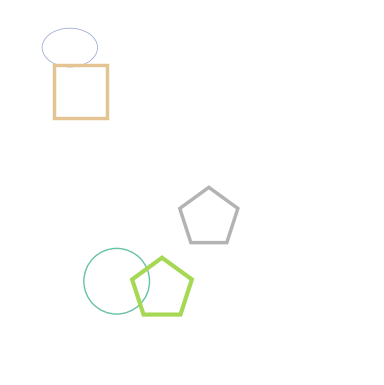[{"shape": "circle", "thickness": 1, "radius": 0.43, "center": [0.303, 0.27]}, {"shape": "oval", "thickness": 0.5, "radius": 0.36, "center": [0.181, 0.876]}, {"shape": "pentagon", "thickness": 3, "radius": 0.41, "center": [0.421, 0.249]}, {"shape": "square", "thickness": 2.5, "radius": 0.34, "center": [0.208, 0.762]}, {"shape": "pentagon", "thickness": 2.5, "radius": 0.4, "center": [0.542, 0.434]}]